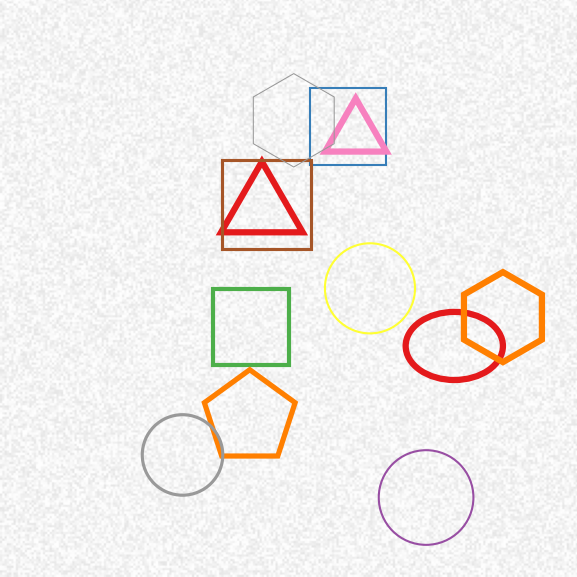[{"shape": "oval", "thickness": 3, "radius": 0.42, "center": [0.787, 0.4]}, {"shape": "triangle", "thickness": 3, "radius": 0.41, "center": [0.453, 0.638]}, {"shape": "square", "thickness": 1, "radius": 0.33, "center": [0.603, 0.78]}, {"shape": "square", "thickness": 2, "radius": 0.33, "center": [0.435, 0.433]}, {"shape": "circle", "thickness": 1, "radius": 0.41, "center": [0.738, 0.138]}, {"shape": "pentagon", "thickness": 2.5, "radius": 0.41, "center": [0.432, 0.276]}, {"shape": "hexagon", "thickness": 3, "radius": 0.39, "center": [0.871, 0.45]}, {"shape": "circle", "thickness": 1, "radius": 0.39, "center": [0.641, 0.5]}, {"shape": "square", "thickness": 1.5, "radius": 0.39, "center": [0.462, 0.644]}, {"shape": "triangle", "thickness": 3, "radius": 0.31, "center": [0.616, 0.767]}, {"shape": "circle", "thickness": 1.5, "radius": 0.35, "center": [0.316, 0.211]}, {"shape": "hexagon", "thickness": 0.5, "radius": 0.4, "center": [0.509, 0.791]}]